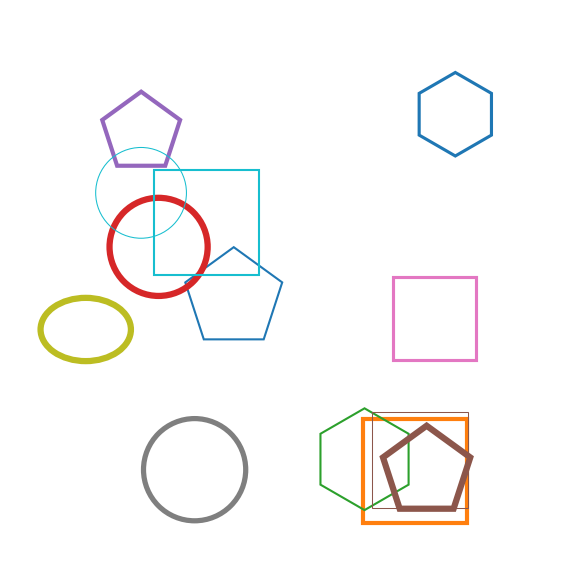[{"shape": "pentagon", "thickness": 1, "radius": 0.44, "center": [0.405, 0.483]}, {"shape": "hexagon", "thickness": 1.5, "radius": 0.36, "center": [0.788, 0.801]}, {"shape": "square", "thickness": 2, "radius": 0.45, "center": [0.718, 0.184]}, {"shape": "hexagon", "thickness": 1, "radius": 0.44, "center": [0.631, 0.204]}, {"shape": "circle", "thickness": 3, "radius": 0.42, "center": [0.275, 0.572]}, {"shape": "pentagon", "thickness": 2, "radius": 0.35, "center": [0.244, 0.769]}, {"shape": "pentagon", "thickness": 3, "radius": 0.4, "center": [0.739, 0.183]}, {"shape": "square", "thickness": 0.5, "radius": 0.41, "center": [0.728, 0.202]}, {"shape": "square", "thickness": 1.5, "radius": 0.36, "center": [0.752, 0.448]}, {"shape": "circle", "thickness": 2.5, "radius": 0.44, "center": [0.337, 0.186]}, {"shape": "oval", "thickness": 3, "radius": 0.39, "center": [0.148, 0.429]}, {"shape": "square", "thickness": 1, "radius": 0.45, "center": [0.358, 0.615]}, {"shape": "circle", "thickness": 0.5, "radius": 0.39, "center": [0.244, 0.665]}]